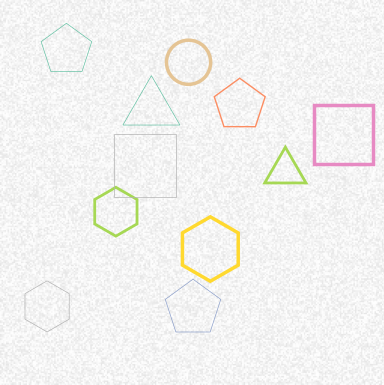[{"shape": "triangle", "thickness": 0.5, "radius": 0.43, "center": [0.393, 0.718]}, {"shape": "pentagon", "thickness": 0.5, "radius": 0.35, "center": [0.173, 0.87]}, {"shape": "pentagon", "thickness": 1, "radius": 0.35, "center": [0.623, 0.727]}, {"shape": "pentagon", "thickness": 0.5, "radius": 0.38, "center": [0.501, 0.199]}, {"shape": "square", "thickness": 2.5, "radius": 0.38, "center": [0.892, 0.651]}, {"shape": "triangle", "thickness": 2, "radius": 0.31, "center": [0.741, 0.556]}, {"shape": "hexagon", "thickness": 2, "radius": 0.32, "center": [0.301, 0.45]}, {"shape": "hexagon", "thickness": 2.5, "radius": 0.42, "center": [0.546, 0.353]}, {"shape": "circle", "thickness": 2.5, "radius": 0.29, "center": [0.49, 0.838]}, {"shape": "square", "thickness": 0.5, "radius": 0.41, "center": [0.376, 0.57]}, {"shape": "hexagon", "thickness": 0.5, "radius": 0.33, "center": [0.122, 0.204]}]